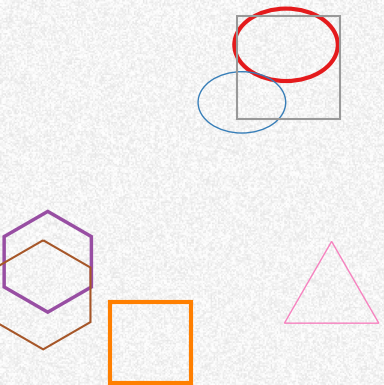[{"shape": "oval", "thickness": 3, "radius": 0.67, "center": [0.743, 0.884]}, {"shape": "oval", "thickness": 1, "radius": 0.57, "center": [0.628, 0.734]}, {"shape": "hexagon", "thickness": 2.5, "radius": 0.65, "center": [0.124, 0.32]}, {"shape": "square", "thickness": 3, "radius": 0.53, "center": [0.39, 0.111]}, {"shape": "hexagon", "thickness": 1.5, "radius": 0.71, "center": [0.112, 0.234]}, {"shape": "triangle", "thickness": 1, "radius": 0.71, "center": [0.861, 0.231]}, {"shape": "square", "thickness": 1.5, "radius": 0.67, "center": [0.749, 0.824]}]